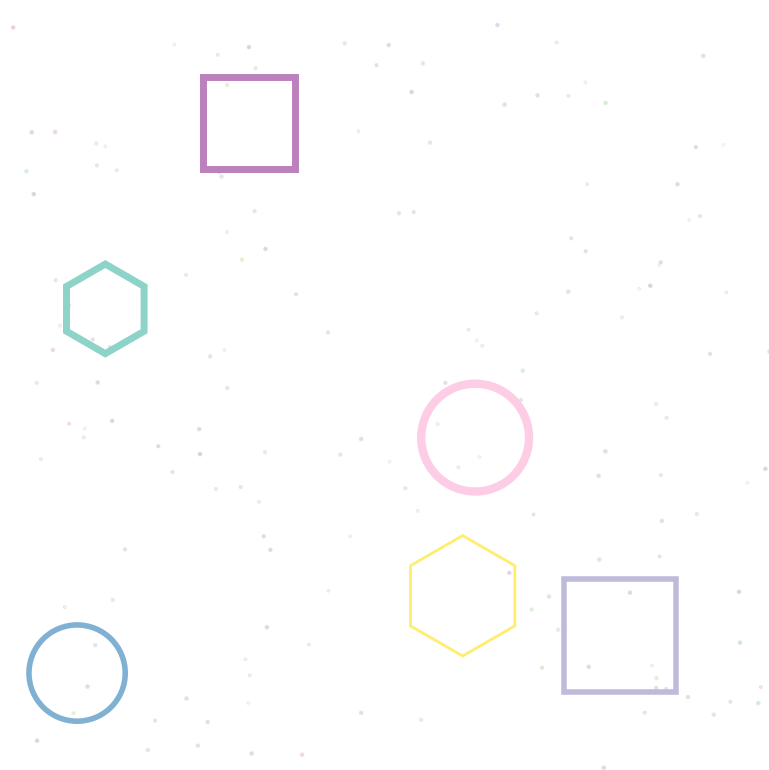[{"shape": "hexagon", "thickness": 2.5, "radius": 0.29, "center": [0.137, 0.599]}, {"shape": "square", "thickness": 2, "radius": 0.37, "center": [0.805, 0.174]}, {"shape": "circle", "thickness": 2, "radius": 0.31, "center": [0.1, 0.126]}, {"shape": "circle", "thickness": 3, "radius": 0.35, "center": [0.617, 0.432]}, {"shape": "square", "thickness": 2.5, "radius": 0.3, "center": [0.324, 0.84]}, {"shape": "hexagon", "thickness": 1, "radius": 0.39, "center": [0.601, 0.226]}]